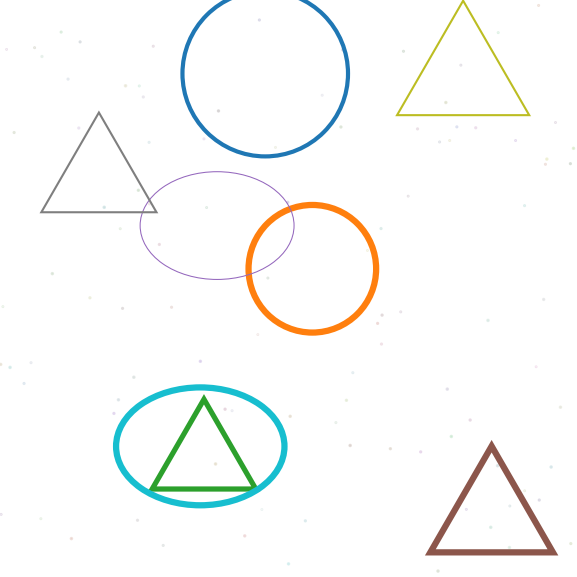[{"shape": "circle", "thickness": 2, "radius": 0.72, "center": [0.459, 0.872]}, {"shape": "circle", "thickness": 3, "radius": 0.55, "center": [0.541, 0.534]}, {"shape": "triangle", "thickness": 2.5, "radius": 0.52, "center": [0.353, 0.204]}, {"shape": "oval", "thickness": 0.5, "radius": 0.67, "center": [0.376, 0.609]}, {"shape": "triangle", "thickness": 3, "radius": 0.61, "center": [0.851, 0.104]}, {"shape": "triangle", "thickness": 1, "radius": 0.58, "center": [0.171, 0.689]}, {"shape": "triangle", "thickness": 1, "radius": 0.66, "center": [0.802, 0.866]}, {"shape": "oval", "thickness": 3, "radius": 0.73, "center": [0.347, 0.226]}]